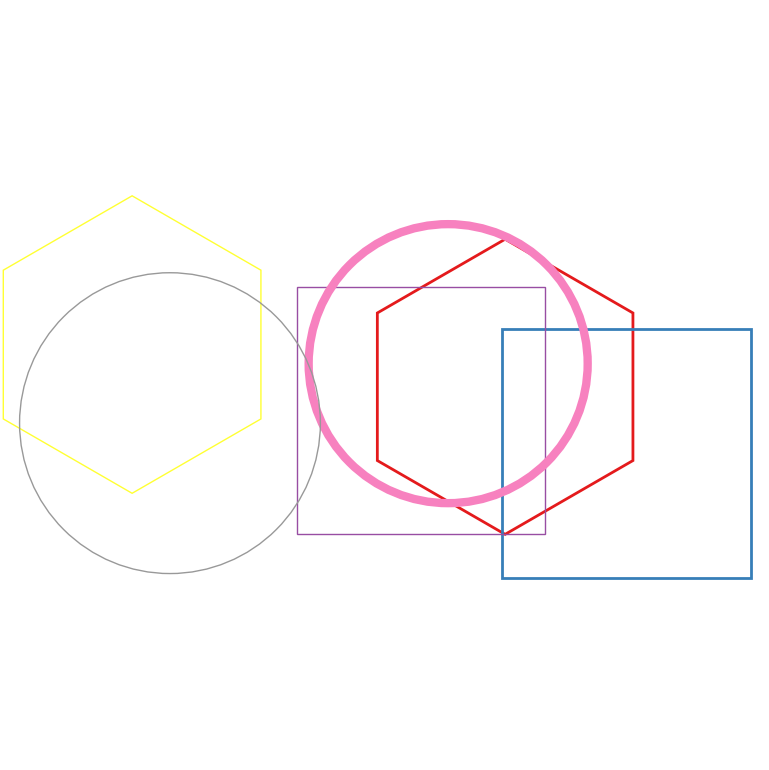[{"shape": "hexagon", "thickness": 1, "radius": 0.96, "center": [0.656, 0.498]}, {"shape": "square", "thickness": 1, "radius": 0.81, "center": [0.814, 0.411]}, {"shape": "square", "thickness": 0.5, "radius": 0.8, "center": [0.547, 0.467]}, {"shape": "hexagon", "thickness": 0.5, "radius": 0.97, "center": [0.172, 0.553]}, {"shape": "circle", "thickness": 3, "radius": 0.91, "center": [0.582, 0.528]}, {"shape": "circle", "thickness": 0.5, "radius": 0.98, "center": [0.221, 0.45]}]